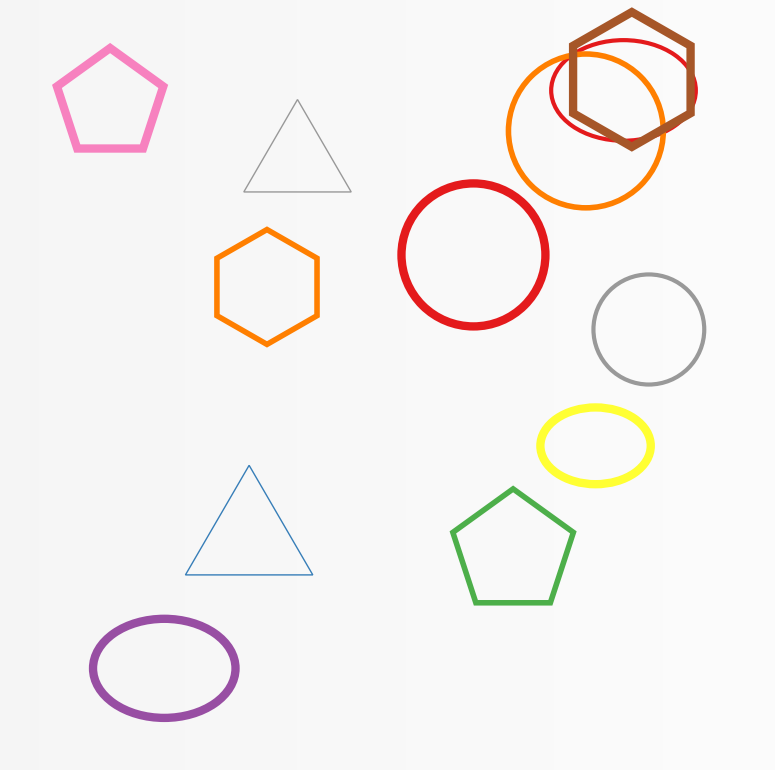[{"shape": "circle", "thickness": 3, "radius": 0.46, "center": [0.611, 0.669]}, {"shape": "oval", "thickness": 1.5, "radius": 0.47, "center": [0.805, 0.883]}, {"shape": "triangle", "thickness": 0.5, "radius": 0.47, "center": [0.321, 0.301]}, {"shape": "pentagon", "thickness": 2, "radius": 0.41, "center": [0.662, 0.283]}, {"shape": "oval", "thickness": 3, "radius": 0.46, "center": [0.212, 0.132]}, {"shape": "circle", "thickness": 2, "radius": 0.5, "center": [0.756, 0.83]}, {"shape": "hexagon", "thickness": 2, "radius": 0.37, "center": [0.344, 0.627]}, {"shape": "oval", "thickness": 3, "radius": 0.36, "center": [0.768, 0.421]}, {"shape": "hexagon", "thickness": 3, "radius": 0.44, "center": [0.815, 0.897]}, {"shape": "pentagon", "thickness": 3, "radius": 0.36, "center": [0.142, 0.865]}, {"shape": "triangle", "thickness": 0.5, "radius": 0.4, "center": [0.384, 0.791]}, {"shape": "circle", "thickness": 1.5, "radius": 0.36, "center": [0.837, 0.572]}]